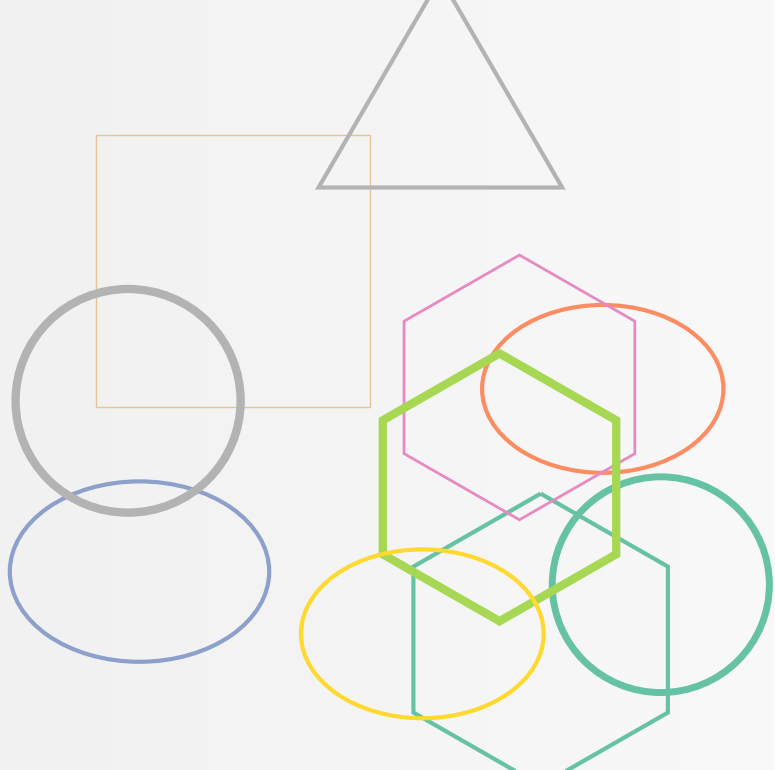[{"shape": "circle", "thickness": 2.5, "radius": 0.7, "center": [0.853, 0.241]}, {"shape": "hexagon", "thickness": 1.5, "radius": 0.95, "center": [0.698, 0.169]}, {"shape": "oval", "thickness": 1.5, "radius": 0.78, "center": [0.778, 0.495]}, {"shape": "oval", "thickness": 1.5, "radius": 0.84, "center": [0.18, 0.258]}, {"shape": "hexagon", "thickness": 1, "radius": 0.86, "center": [0.67, 0.497]}, {"shape": "hexagon", "thickness": 3, "radius": 0.87, "center": [0.645, 0.367]}, {"shape": "oval", "thickness": 1.5, "radius": 0.78, "center": [0.545, 0.177]}, {"shape": "square", "thickness": 0.5, "radius": 0.88, "center": [0.301, 0.648]}, {"shape": "circle", "thickness": 3, "radius": 0.73, "center": [0.165, 0.479]}, {"shape": "triangle", "thickness": 1.5, "radius": 0.91, "center": [0.568, 0.847]}]